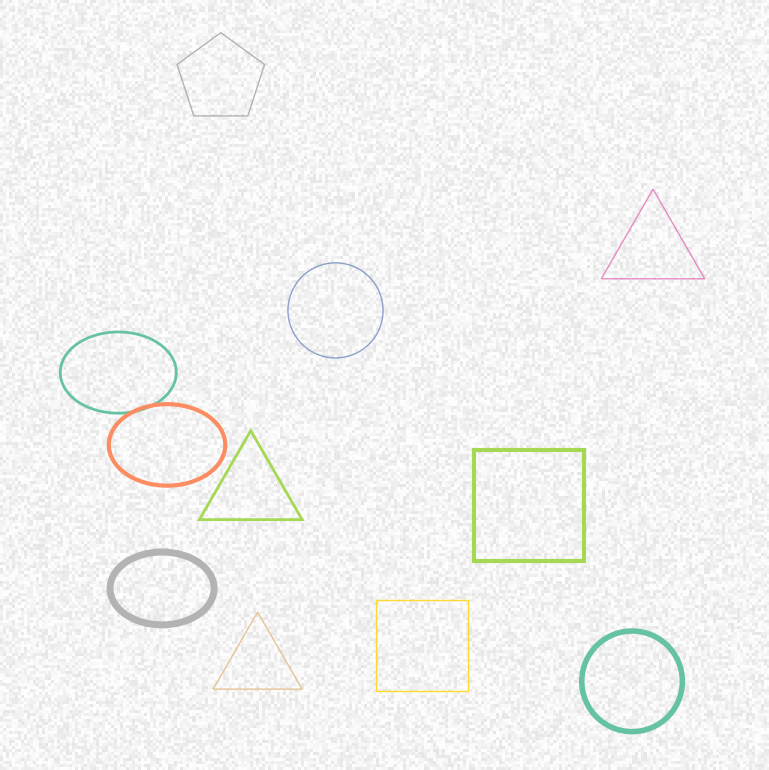[{"shape": "oval", "thickness": 1, "radius": 0.38, "center": [0.154, 0.516]}, {"shape": "circle", "thickness": 2, "radius": 0.33, "center": [0.821, 0.115]}, {"shape": "oval", "thickness": 1.5, "radius": 0.38, "center": [0.217, 0.422]}, {"shape": "circle", "thickness": 0.5, "radius": 0.31, "center": [0.436, 0.597]}, {"shape": "triangle", "thickness": 0.5, "radius": 0.39, "center": [0.848, 0.677]}, {"shape": "square", "thickness": 1.5, "radius": 0.36, "center": [0.687, 0.343]}, {"shape": "triangle", "thickness": 1, "radius": 0.39, "center": [0.326, 0.364]}, {"shape": "square", "thickness": 0.5, "radius": 0.3, "center": [0.548, 0.162]}, {"shape": "triangle", "thickness": 0.5, "radius": 0.33, "center": [0.335, 0.138]}, {"shape": "pentagon", "thickness": 0.5, "radius": 0.3, "center": [0.287, 0.898]}, {"shape": "oval", "thickness": 2.5, "radius": 0.34, "center": [0.21, 0.236]}]